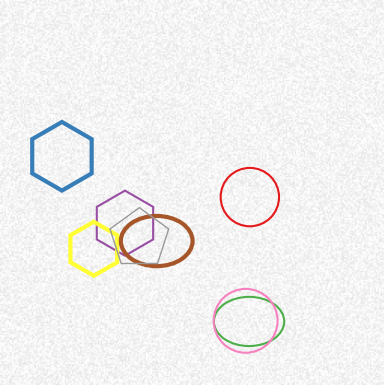[{"shape": "circle", "thickness": 1.5, "radius": 0.38, "center": [0.649, 0.488]}, {"shape": "hexagon", "thickness": 3, "radius": 0.45, "center": [0.161, 0.594]}, {"shape": "oval", "thickness": 1.5, "radius": 0.46, "center": [0.647, 0.165]}, {"shape": "hexagon", "thickness": 1.5, "radius": 0.42, "center": [0.325, 0.42]}, {"shape": "hexagon", "thickness": 3, "radius": 0.35, "center": [0.244, 0.354]}, {"shape": "oval", "thickness": 3, "radius": 0.47, "center": [0.407, 0.374]}, {"shape": "circle", "thickness": 1.5, "radius": 0.41, "center": [0.638, 0.167]}, {"shape": "pentagon", "thickness": 1, "radius": 0.4, "center": [0.362, 0.38]}]